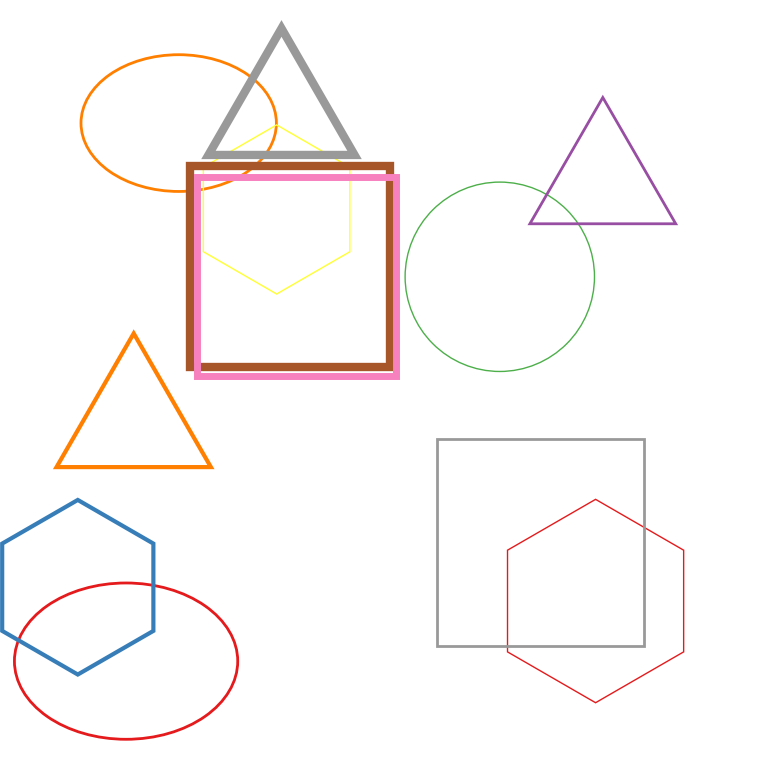[{"shape": "oval", "thickness": 1, "radius": 0.72, "center": [0.164, 0.141]}, {"shape": "hexagon", "thickness": 0.5, "radius": 0.66, "center": [0.773, 0.219]}, {"shape": "hexagon", "thickness": 1.5, "radius": 0.57, "center": [0.101, 0.237]}, {"shape": "circle", "thickness": 0.5, "radius": 0.61, "center": [0.649, 0.641]}, {"shape": "triangle", "thickness": 1, "radius": 0.55, "center": [0.783, 0.764]}, {"shape": "oval", "thickness": 1, "radius": 0.63, "center": [0.232, 0.84]}, {"shape": "triangle", "thickness": 1.5, "radius": 0.58, "center": [0.174, 0.451]}, {"shape": "hexagon", "thickness": 0.5, "radius": 0.55, "center": [0.359, 0.728]}, {"shape": "square", "thickness": 3, "radius": 0.65, "center": [0.377, 0.654]}, {"shape": "square", "thickness": 2.5, "radius": 0.64, "center": [0.385, 0.641]}, {"shape": "triangle", "thickness": 3, "radius": 0.55, "center": [0.366, 0.854]}, {"shape": "square", "thickness": 1, "radius": 0.67, "center": [0.702, 0.295]}]